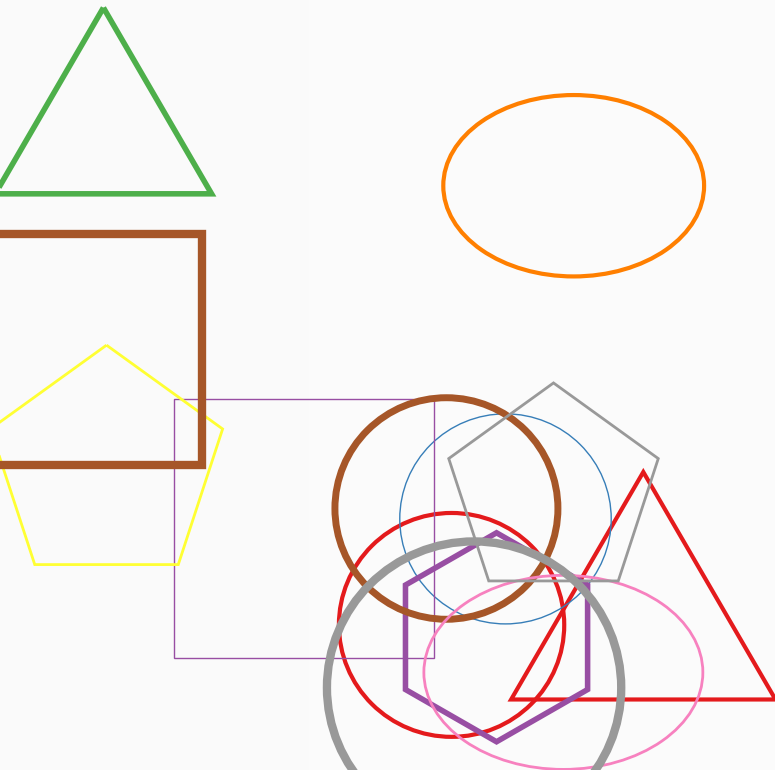[{"shape": "triangle", "thickness": 1.5, "radius": 0.98, "center": [0.83, 0.19]}, {"shape": "circle", "thickness": 1.5, "radius": 0.73, "center": [0.583, 0.188]}, {"shape": "circle", "thickness": 0.5, "radius": 0.68, "center": [0.652, 0.326]}, {"shape": "triangle", "thickness": 2, "radius": 0.81, "center": [0.133, 0.829]}, {"shape": "square", "thickness": 0.5, "radius": 0.84, "center": [0.392, 0.314]}, {"shape": "hexagon", "thickness": 2, "radius": 0.68, "center": [0.641, 0.172]}, {"shape": "oval", "thickness": 1.5, "radius": 0.84, "center": [0.74, 0.759]}, {"shape": "pentagon", "thickness": 1, "radius": 0.79, "center": [0.137, 0.394]}, {"shape": "circle", "thickness": 2.5, "radius": 0.72, "center": [0.576, 0.34]}, {"shape": "square", "thickness": 3, "radius": 0.75, "center": [0.11, 0.546]}, {"shape": "oval", "thickness": 1, "radius": 0.9, "center": [0.727, 0.127]}, {"shape": "circle", "thickness": 3, "radius": 0.95, "center": [0.612, 0.107]}, {"shape": "pentagon", "thickness": 1, "radius": 0.71, "center": [0.714, 0.361]}]